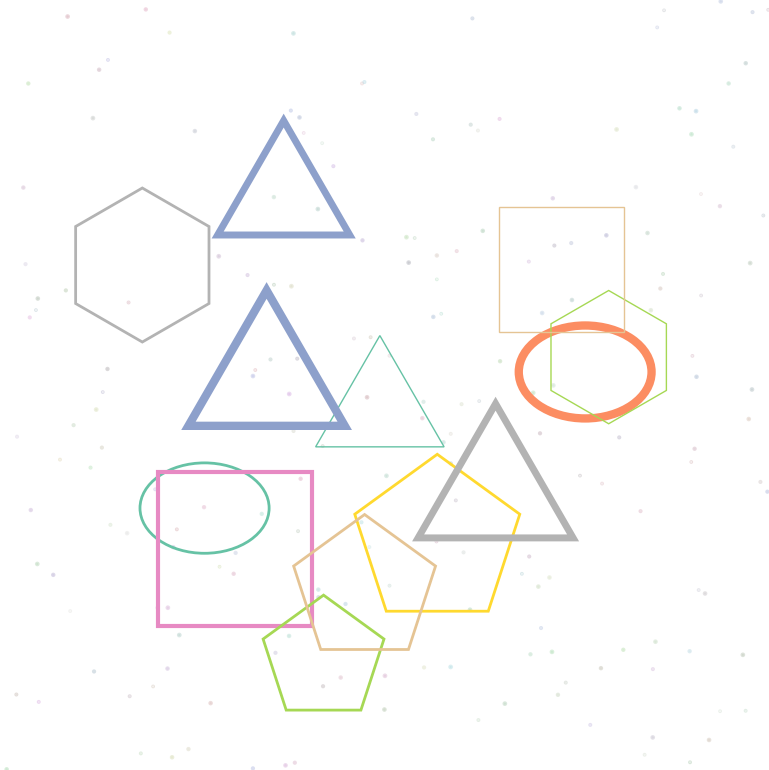[{"shape": "triangle", "thickness": 0.5, "radius": 0.48, "center": [0.493, 0.468]}, {"shape": "oval", "thickness": 1, "radius": 0.42, "center": [0.266, 0.34]}, {"shape": "oval", "thickness": 3, "radius": 0.43, "center": [0.76, 0.517]}, {"shape": "triangle", "thickness": 2.5, "radius": 0.5, "center": [0.368, 0.744]}, {"shape": "triangle", "thickness": 3, "radius": 0.59, "center": [0.346, 0.506]}, {"shape": "square", "thickness": 1.5, "radius": 0.5, "center": [0.306, 0.287]}, {"shape": "pentagon", "thickness": 1, "radius": 0.41, "center": [0.42, 0.145]}, {"shape": "hexagon", "thickness": 0.5, "radius": 0.43, "center": [0.791, 0.536]}, {"shape": "pentagon", "thickness": 1, "radius": 0.56, "center": [0.568, 0.297]}, {"shape": "square", "thickness": 0.5, "radius": 0.41, "center": [0.729, 0.65]}, {"shape": "pentagon", "thickness": 1, "radius": 0.48, "center": [0.474, 0.235]}, {"shape": "triangle", "thickness": 2.5, "radius": 0.58, "center": [0.644, 0.36]}, {"shape": "hexagon", "thickness": 1, "radius": 0.5, "center": [0.185, 0.656]}]